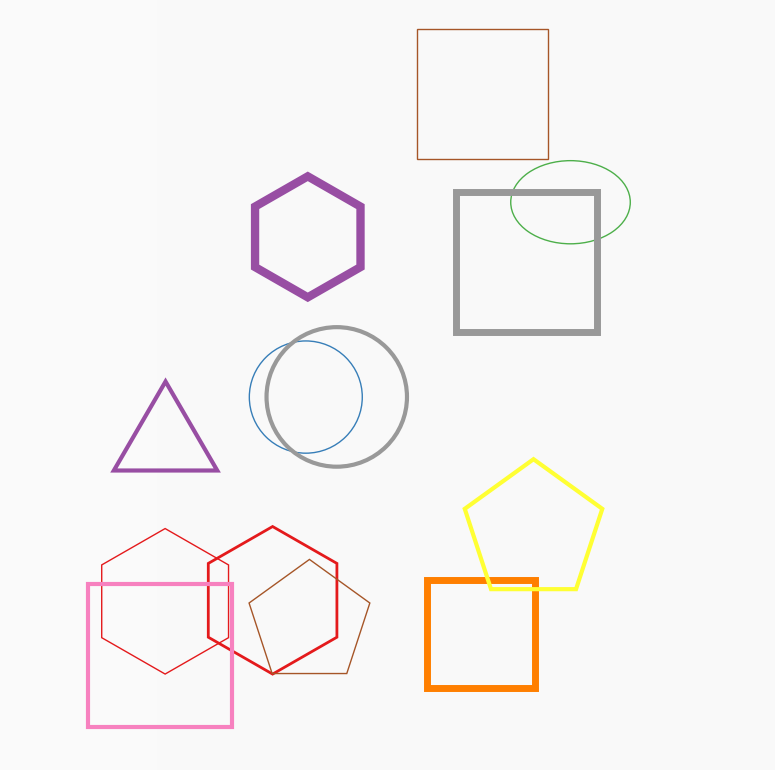[{"shape": "hexagon", "thickness": 1, "radius": 0.48, "center": [0.352, 0.22]}, {"shape": "hexagon", "thickness": 0.5, "radius": 0.47, "center": [0.213, 0.219]}, {"shape": "circle", "thickness": 0.5, "radius": 0.36, "center": [0.395, 0.484]}, {"shape": "oval", "thickness": 0.5, "radius": 0.39, "center": [0.736, 0.737]}, {"shape": "triangle", "thickness": 1.5, "radius": 0.39, "center": [0.214, 0.427]}, {"shape": "hexagon", "thickness": 3, "radius": 0.39, "center": [0.397, 0.692]}, {"shape": "square", "thickness": 2.5, "radius": 0.35, "center": [0.621, 0.177]}, {"shape": "pentagon", "thickness": 1.5, "radius": 0.47, "center": [0.688, 0.31]}, {"shape": "square", "thickness": 0.5, "radius": 0.42, "center": [0.623, 0.878]}, {"shape": "pentagon", "thickness": 0.5, "radius": 0.41, "center": [0.399, 0.192]}, {"shape": "square", "thickness": 1.5, "radius": 0.46, "center": [0.206, 0.148]}, {"shape": "circle", "thickness": 1.5, "radius": 0.45, "center": [0.435, 0.485]}, {"shape": "square", "thickness": 2.5, "radius": 0.46, "center": [0.679, 0.66]}]